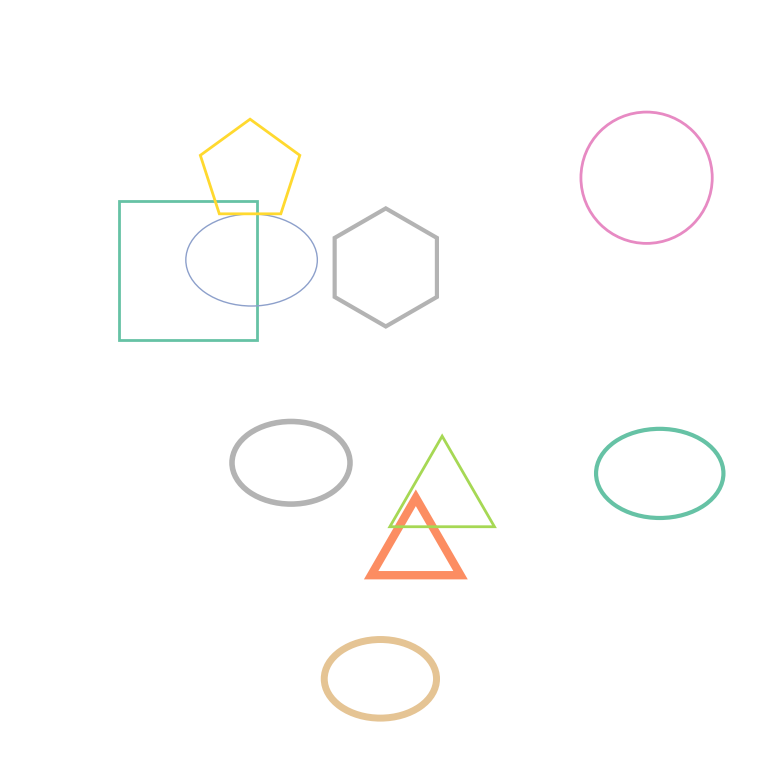[{"shape": "oval", "thickness": 1.5, "radius": 0.41, "center": [0.857, 0.385]}, {"shape": "square", "thickness": 1, "radius": 0.45, "center": [0.244, 0.649]}, {"shape": "triangle", "thickness": 3, "radius": 0.34, "center": [0.54, 0.287]}, {"shape": "oval", "thickness": 0.5, "radius": 0.43, "center": [0.327, 0.662]}, {"shape": "circle", "thickness": 1, "radius": 0.43, "center": [0.84, 0.769]}, {"shape": "triangle", "thickness": 1, "radius": 0.39, "center": [0.574, 0.355]}, {"shape": "pentagon", "thickness": 1, "radius": 0.34, "center": [0.325, 0.777]}, {"shape": "oval", "thickness": 2.5, "radius": 0.36, "center": [0.494, 0.118]}, {"shape": "hexagon", "thickness": 1.5, "radius": 0.38, "center": [0.501, 0.653]}, {"shape": "oval", "thickness": 2, "radius": 0.38, "center": [0.378, 0.399]}]